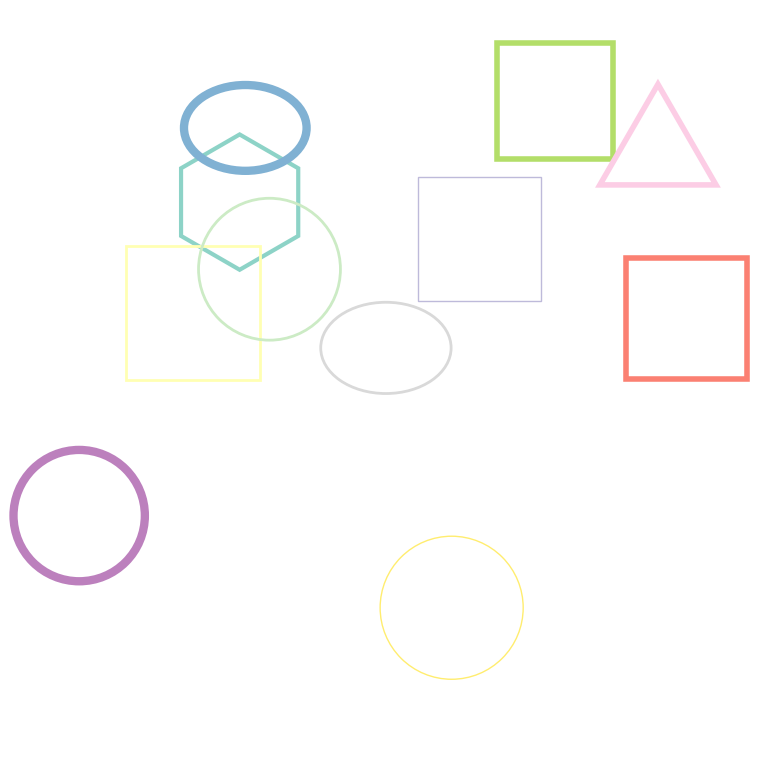[{"shape": "hexagon", "thickness": 1.5, "radius": 0.44, "center": [0.311, 0.738]}, {"shape": "square", "thickness": 1, "radius": 0.43, "center": [0.251, 0.593]}, {"shape": "square", "thickness": 0.5, "radius": 0.4, "center": [0.623, 0.689]}, {"shape": "square", "thickness": 2, "radius": 0.39, "center": [0.891, 0.586]}, {"shape": "oval", "thickness": 3, "radius": 0.4, "center": [0.319, 0.834]}, {"shape": "square", "thickness": 2, "radius": 0.38, "center": [0.721, 0.869]}, {"shape": "triangle", "thickness": 2, "radius": 0.44, "center": [0.854, 0.803]}, {"shape": "oval", "thickness": 1, "radius": 0.42, "center": [0.501, 0.548]}, {"shape": "circle", "thickness": 3, "radius": 0.43, "center": [0.103, 0.33]}, {"shape": "circle", "thickness": 1, "radius": 0.46, "center": [0.35, 0.65]}, {"shape": "circle", "thickness": 0.5, "radius": 0.46, "center": [0.587, 0.211]}]